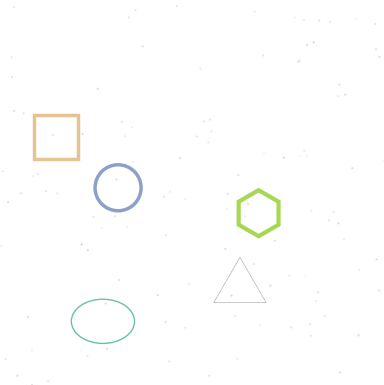[{"shape": "oval", "thickness": 1, "radius": 0.41, "center": [0.267, 0.165]}, {"shape": "circle", "thickness": 2.5, "radius": 0.3, "center": [0.307, 0.512]}, {"shape": "hexagon", "thickness": 3, "radius": 0.3, "center": [0.672, 0.446]}, {"shape": "square", "thickness": 2.5, "radius": 0.29, "center": [0.146, 0.644]}, {"shape": "triangle", "thickness": 0.5, "radius": 0.39, "center": [0.623, 0.253]}]